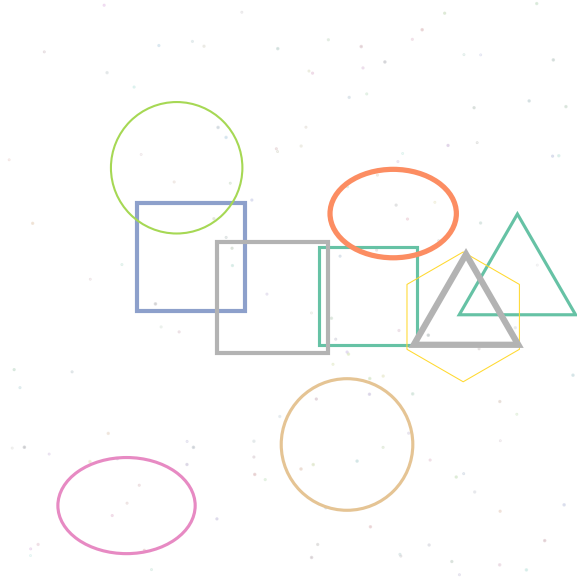[{"shape": "triangle", "thickness": 1.5, "radius": 0.58, "center": [0.896, 0.512]}, {"shape": "square", "thickness": 1.5, "radius": 0.43, "center": [0.637, 0.486]}, {"shape": "oval", "thickness": 2.5, "radius": 0.55, "center": [0.681, 0.629]}, {"shape": "square", "thickness": 2, "radius": 0.47, "center": [0.33, 0.555]}, {"shape": "oval", "thickness": 1.5, "radius": 0.59, "center": [0.219, 0.124]}, {"shape": "circle", "thickness": 1, "radius": 0.57, "center": [0.306, 0.709]}, {"shape": "hexagon", "thickness": 0.5, "radius": 0.56, "center": [0.802, 0.45]}, {"shape": "circle", "thickness": 1.5, "radius": 0.57, "center": [0.601, 0.229]}, {"shape": "triangle", "thickness": 3, "radius": 0.52, "center": [0.807, 0.454]}, {"shape": "square", "thickness": 2, "radius": 0.48, "center": [0.472, 0.484]}]